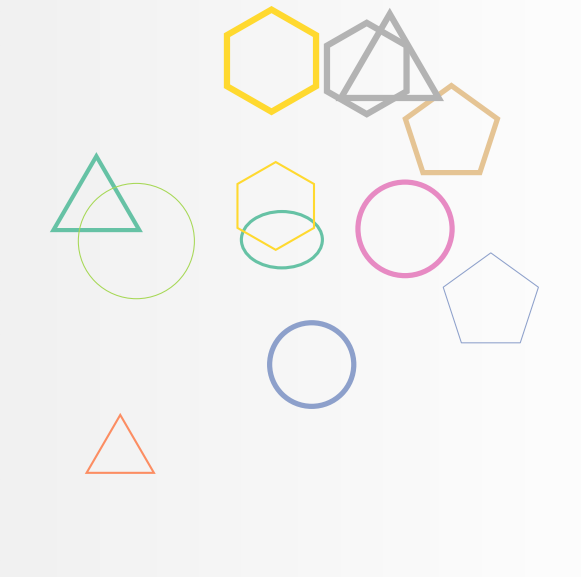[{"shape": "oval", "thickness": 1.5, "radius": 0.35, "center": [0.485, 0.584]}, {"shape": "triangle", "thickness": 2, "radius": 0.43, "center": [0.166, 0.643]}, {"shape": "triangle", "thickness": 1, "radius": 0.33, "center": [0.207, 0.214]}, {"shape": "pentagon", "thickness": 0.5, "radius": 0.43, "center": [0.844, 0.475]}, {"shape": "circle", "thickness": 2.5, "radius": 0.36, "center": [0.536, 0.368]}, {"shape": "circle", "thickness": 2.5, "radius": 0.4, "center": [0.697, 0.603]}, {"shape": "circle", "thickness": 0.5, "radius": 0.5, "center": [0.235, 0.582]}, {"shape": "hexagon", "thickness": 3, "radius": 0.44, "center": [0.467, 0.894]}, {"shape": "hexagon", "thickness": 1, "radius": 0.38, "center": [0.474, 0.643]}, {"shape": "pentagon", "thickness": 2.5, "radius": 0.42, "center": [0.777, 0.768]}, {"shape": "triangle", "thickness": 3, "radius": 0.48, "center": [0.671, 0.878]}, {"shape": "hexagon", "thickness": 3, "radius": 0.4, "center": [0.631, 0.881]}]